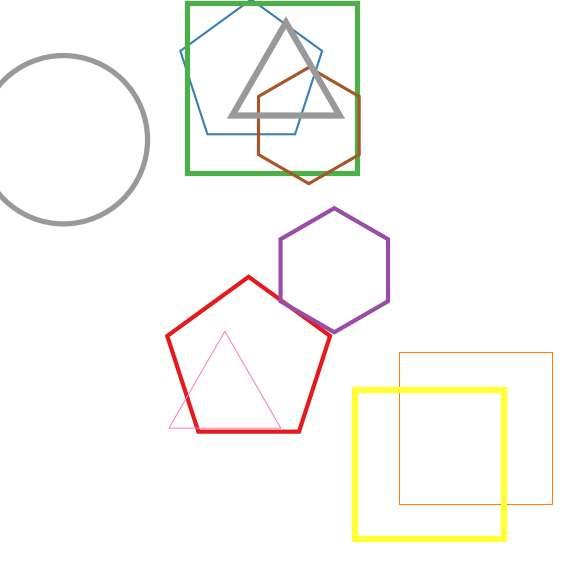[{"shape": "pentagon", "thickness": 2, "radius": 0.74, "center": [0.431, 0.372]}, {"shape": "pentagon", "thickness": 1, "radius": 0.65, "center": [0.435, 0.871]}, {"shape": "square", "thickness": 2.5, "radius": 0.73, "center": [0.471, 0.847]}, {"shape": "hexagon", "thickness": 2, "radius": 0.54, "center": [0.579, 0.531]}, {"shape": "square", "thickness": 0.5, "radius": 0.66, "center": [0.823, 0.258]}, {"shape": "square", "thickness": 3, "radius": 0.65, "center": [0.743, 0.195]}, {"shape": "hexagon", "thickness": 1.5, "radius": 0.5, "center": [0.535, 0.782]}, {"shape": "triangle", "thickness": 0.5, "radius": 0.56, "center": [0.389, 0.314]}, {"shape": "triangle", "thickness": 3, "radius": 0.54, "center": [0.495, 0.853]}, {"shape": "circle", "thickness": 2.5, "radius": 0.73, "center": [0.11, 0.757]}]